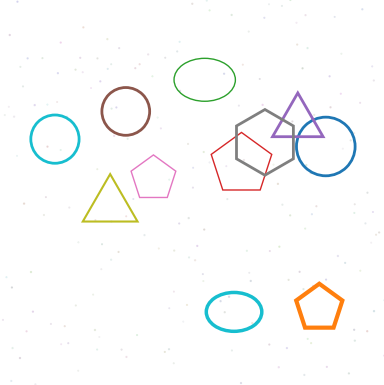[{"shape": "circle", "thickness": 2, "radius": 0.38, "center": [0.846, 0.62]}, {"shape": "pentagon", "thickness": 3, "radius": 0.32, "center": [0.829, 0.2]}, {"shape": "oval", "thickness": 1, "radius": 0.4, "center": [0.532, 0.793]}, {"shape": "pentagon", "thickness": 1, "radius": 0.41, "center": [0.627, 0.573]}, {"shape": "triangle", "thickness": 2, "radius": 0.38, "center": [0.774, 0.683]}, {"shape": "circle", "thickness": 2, "radius": 0.31, "center": [0.327, 0.711]}, {"shape": "pentagon", "thickness": 1, "radius": 0.31, "center": [0.399, 0.536]}, {"shape": "hexagon", "thickness": 2, "radius": 0.43, "center": [0.688, 0.63]}, {"shape": "triangle", "thickness": 1.5, "radius": 0.41, "center": [0.286, 0.466]}, {"shape": "circle", "thickness": 2, "radius": 0.31, "center": [0.143, 0.639]}, {"shape": "oval", "thickness": 2.5, "radius": 0.36, "center": [0.608, 0.19]}]